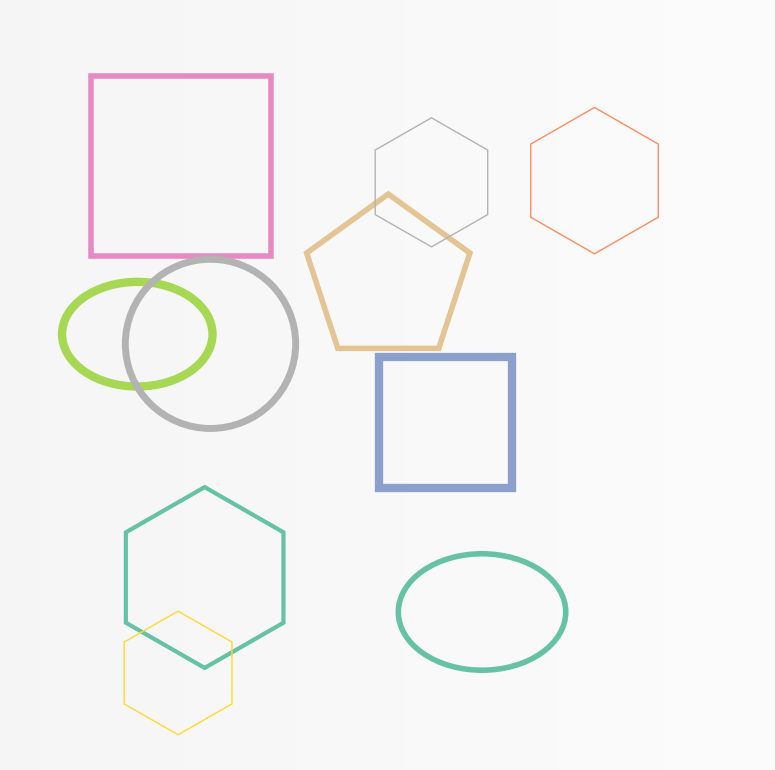[{"shape": "oval", "thickness": 2, "radius": 0.54, "center": [0.622, 0.205]}, {"shape": "hexagon", "thickness": 1.5, "radius": 0.59, "center": [0.264, 0.25]}, {"shape": "hexagon", "thickness": 0.5, "radius": 0.48, "center": [0.767, 0.765]}, {"shape": "square", "thickness": 3, "radius": 0.43, "center": [0.575, 0.451]}, {"shape": "square", "thickness": 2, "radius": 0.58, "center": [0.234, 0.784]}, {"shape": "oval", "thickness": 3, "radius": 0.49, "center": [0.177, 0.566]}, {"shape": "hexagon", "thickness": 0.5, "radius": 0.4, "center": [0.23, 0.126]}, {"shape": "pentagon", "thickness": 2, "radius": 0.55, "center": [0.501, 0.637]}, {"shape": "circle", "thickness": 2.5, "radius": 0.55, "center": [0.272, 0.553]}, {"shape": "hexagon", "thickness": 0.5, "radius": 0.42, "center": [0.557, 0.763]}]